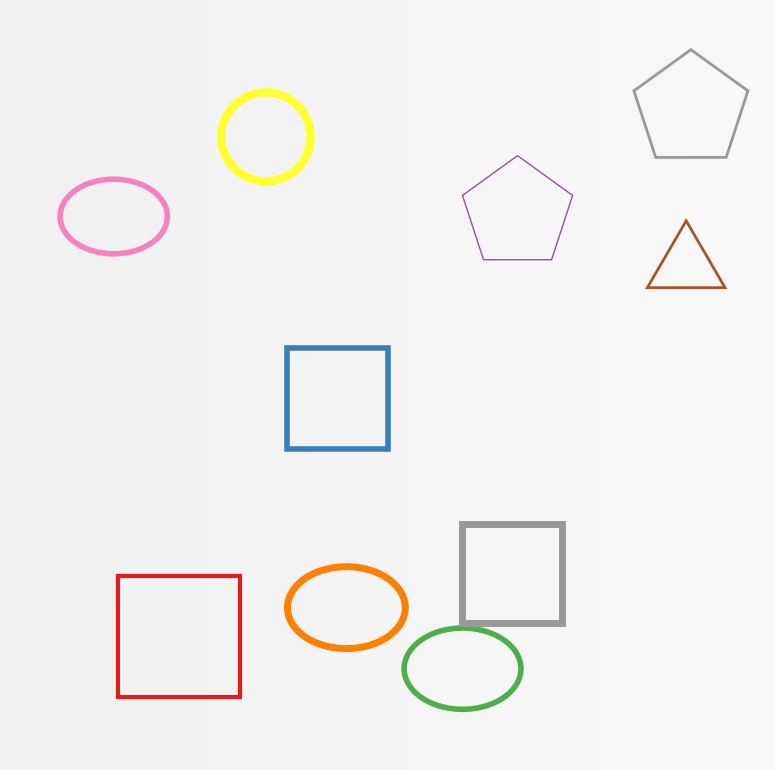[{"shape": "square", "thickness": 1.5, "radius": 0.39, "center": [0.231, 0.174]}, {"shape": "square", "thickness": 2, "radius": 0.33, "center": [0.436, 0.482]}, {"shape": "oval", "thickness": 2, "radius": 0.38, "center": [0.597, 0.132]}, {"shape": "pentagon", "thickness": 0.5, "radius": 0.37, "center": [0.668, 0.723]}, {"shape": "oval", "thickness": 2.5, "radius": 0.38, "center": [0.447, 0.211]}, {"shape": "circle", "thickness": 3, "radius": 0.29, "center": [0.343, 0.822]}, {"shape": "triangle", "thickness": 1, "radius": 0.29, "center": [0.885, 0.655]}, {"shape": "oval", "thickness": 2, "radius": 0.35, "center": [0.147, 0.719]}, {"shape": "pentagon", "thickness": 1, "radius": 0.39, "center": [0.892, 0.858]}, {"shape": "square", "thickness": 2.5, "radius": 0.32, "center": [0.661, 0.255]}]